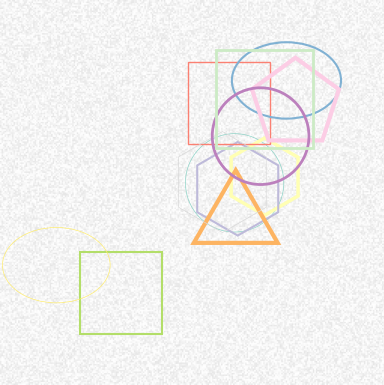[{"shape": "circle", "thickness": 0.5, "radius": 0.64, "center": [0.609, 0.525]}, {"shape": "hexagon", "thickness": 2.5, "radius": 0.5, "center": [0.687, 0.541]}, {"shape": "hexagon", "thickness": 1.5, "radius": 0.61, "center": [0.617, 0.51]}, {"shape": "square", "thickness": 1, "radius": 0.53, "center": [0.595, 0.732]}, {"shape": "oval", "thickness": 1.5, "radius": 0.71, "center": [0.744, 0.791]}, {"shape": "triangle", "thickness": 3, "radius": 0.63, "center": [0.612, 0.432]}, {"shape": "square", "thickness": 1.5, "radius": 0.53, "center": [0.314, 0.238]}, {"shape": "pentagon", "thickness": 3, "radius": 0.59, "center": [0.767, 0.731]}, {"shape": "hexagon", "thickness": 0.5, "radius": 0.66, "center": [0.578, 0.527]}, {"shape": "circle", "thickness": 2, "radius": 0.63, "center": [0.677, 0.646]}, {"shape": "square", "thickness": 2, "radius": 0.63, "center": [0.687, 0.743]}, {"shape": "oval", "thickness": 0.5, "radius": 0.7, "center": [0.146, 0.311]}]